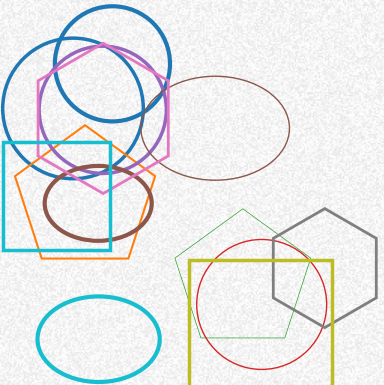[{"shape": "circle", "thickness": 3, "radius": 0.75, "center": [0.292, 0.834]}, {"shape": "circle", "thickness": 2.5, "radius": 0.91, "center": [0.19, 0.718]}, {"shape": "pentagon", "thickness": 1.5, "radius": 0.96, "center": [0.221, 0.483]}, {"shape": "pentagon", "thickness": 0.5, "radius": 0.93, "center": [0.631, 0.272]}, {"shape": "circle", "thickness": 1, "radius": 0.84, "center": [0.68, 0.209]}, {"shape": "circle", "thickness": 2.5, "radius": 0.83, "center": [0.267, 0.715]}, {"shape": "oval", "thickness": 3, "radius": 0.7, "center": [0.255, 0.472]}, {"shape": "oval", "thickness": 1, "radius": 0.96, "center": [0.559, 0.667]}, {"shape": "hexagon", "thickness": 2, "radius": 0.98, "center": [0.268, 0.693]}, {"shape": "hexagon", "thickness": 2, "radius": 0.77, "center": [0.844, 0.304]}, {"shape": "square", "thickness": 2.5, "radius": 0.93, "center": [0.676, 0.139]}, {"shape": "oval", "thickness": 3, "radius": 0.79, "center": [0.256, 0.119]}, {"shape": "square", "thickness": 2.5, "radius": 0.7, "center": [0.147, 0.491]}]